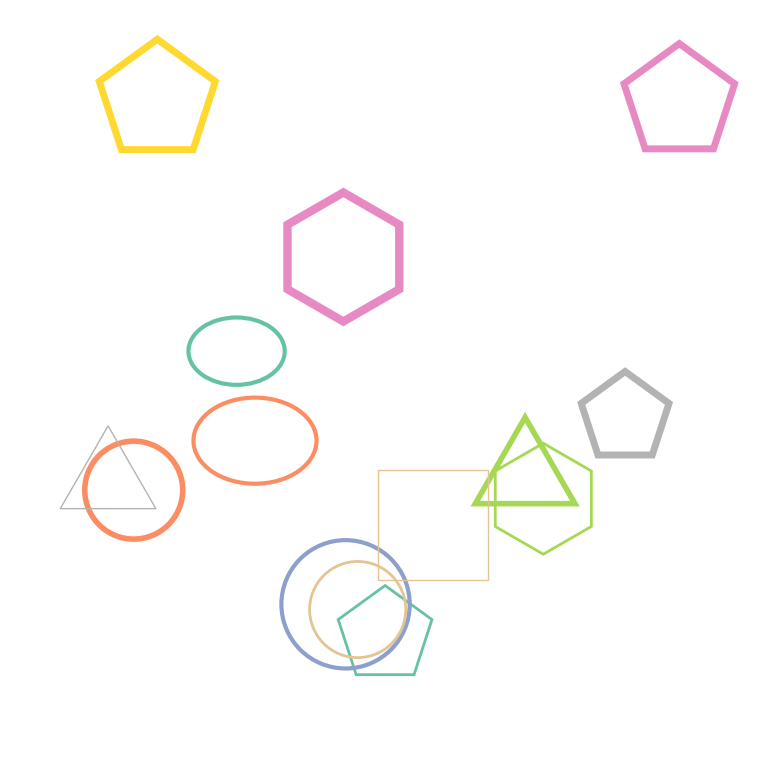[{"shape": "oval", "thickness": 1.5, "radius": 0.31, "center": [0.307, 0.544]}, {"shape": "pentagon", "thickness": 1, "radius": 0.32, "center": [0.5, 0.176]}, {"shape": "circle", "thickness": 2, "radius": 0.32, "center": [0.174, 0.363]}, {"shape": "oval", "thickness": 1.5, "radius": 0.4, "center": [0.331, 0.428]}, {"shape": "circle", "thickness": 1.5, "radius": 0.42, "center": [0.449, 0.215]}, {"shape": "pentagon", "thickness": 2.5, "radius": 0.38, "center": [0.882, 0.868]}, {"shape": "hexagon", "thickness": 3, "radius": 0.42, "center": [0.446, 0.666]}, {"shape": "hexagon", "thickness": 1, "radius": 0.36, "center": [0.706, 0.352]}, {"shape": "triangle", "thickness": 2, "radius": 0.37, "center": [0.682, 0.383]}, {"shape": "pentagon", "thickness": 2.5, "radius": 0.4, "center": [0.204, 0.87]}, {"shape": "square", "thickness": 0.5, "radius": 0.36, "center": [0.563, 0.318]}, {"shape": "circle", "thickness": 1, "radius": 0.31, "center": [0.465, 0.208]}, {"shape": "triangle", "thickness": 0.5, "radius": 0.36, "center": [0.14, 0.375]}, {"shape": "pentagon", "thickness": 2.5, "radius": 0.3, "center": [0.812, 0.458]}]